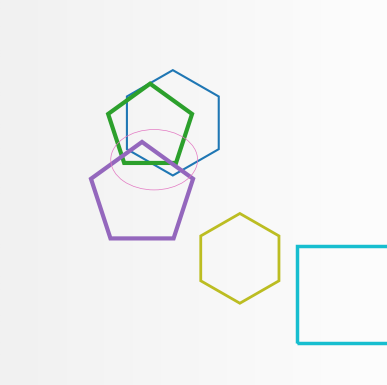[{"shape": "hexagon", "thickness": 1.5, "radius": 0.68, "center": [0.446, 0.681]}, {"shape": "pentagon", "thickness": 3, "radius": 0.57, "center": [0.387, 0.669]}, {"shape": "pentagon", "thickness": 3, "radius": 0.69, "center": [0.367, 0.493]}, {"shape": "oval", "thickness": 0.5, "radius": 0.56, "center": [0.398, 0.585]}, {"shape": "hexagon", "thickness": 2, "radius": 0.58, "center": [0.619, 0.329]}, {"shape": "square", "thickness": 2.5, "radius": 0.63, "center": [0.891, 0.234]}]